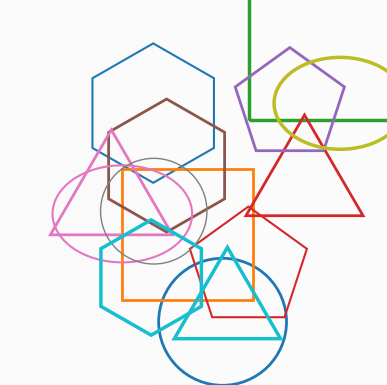[{"shape": "hexagon", "thickness": 1.5, "radius": 0.91, "center": [0.395, 0.706]}, {"shape": "circle", "thickness": 2, "radius": 0.82, "center": [0.574, 0.164]}, {"shape": "square", "thickness": 2, "radius": 0.85, "center": [0.484, 0.391]}, {"shape": "square", "thickness": 2.5, "radius": 0.98, "center": [0.838, 0.884]}, {"shape": "triangle", "thickness": 2, "radius": 0.87, "center": [0.786, 0.527]}, {"shape": "pentagon", "thickness": 1.5, "radius": 0.79, "center": [0.641, 0.305]}, {"shape": "pentagon", "thickness": 2, "radius": 0.74, "center": [0.748, 0.728]}, {"shape": "hexagon", "thickness": 2, "radius": 0.86, "center": [0.43, 0.57]}, {"shape": "triangle", "thickness": 2, "radius": 0.91, "center": [0.287, 0.481]}, {"shape": "oval", "thickness": 1.5, "radius": 0.9, "center": [0.316, 0.445]}, {"shape": "circle", "thickness": 1, "radius": 0.69, "center": [0.397, 0.451]}, {"shape": "oval", "thickness": 2.5, "radius": 0.85, "center": [0.878, 0.732]}, {"shape": "triangle", "thickness": 2.5, "radius": 0.79, "center": [0.587, 0.199]}, {"shape": "hexagon", "thickness": 2.5, "radius": 0.75, "center": [0.39, 0.279]}]